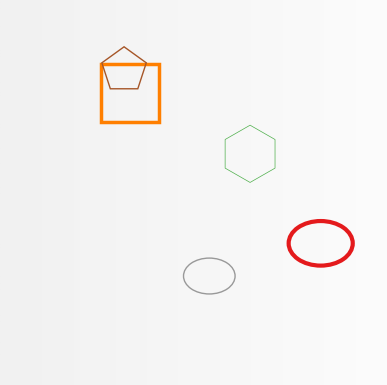[{"shape": "oval", "thickness": 3, "radius": 0.41, "center": [0.828, 0.368]}, {"shape": "hexagon", "thickness": 0.5, "radius": 0.37, "center": [0.645, 0.6]}, {"shape": "square", "thickness": 2.5, "radius": 0.38, "center": [0.335, 0.759]}, {"shape": "pentagon", "thickness": 1, "radius": 0.3, "center": [0.32, 0.818]}, {"shape": "oval", "thickness": 1, "radius": 0.33, "center": [0.54, 0.283]}]